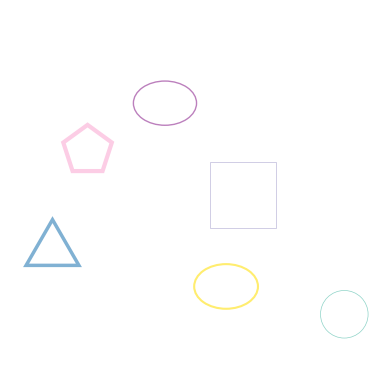[{"shape": "circle", "thickness": 0.5, "radius": 0.31, "center": [0.894, 0.184]}, {"shape": "square", "thickness": 0.5, "radius": 0.43, "center": [0.631, 0.494]}, {"shape": "triangle", "thickness": 2.5, "radius": 0.4, "center": [0.136, 0.35]}, {"shape": "pentagon", "thickness": 3, "radius": 0.33, "center": [0.227, 0.609]}, {"shape": "oval", "thickness": 1, "radius": 0.41, "center": [0.428, 0.732]}, {"shape": "oval", "thickness": 1.5, "radius": 0.41, "center": [0.587, 0.256]}]